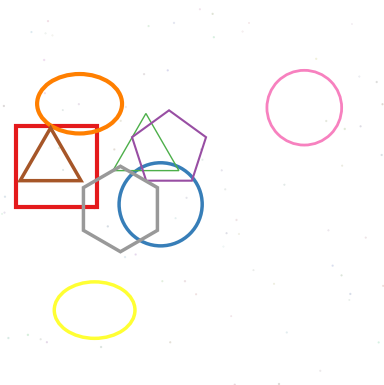[{"shape": "square", "thickness": 3, "radius": 0.52, "center": [0.147, 0.567]}, {"shape": "circle", "thickness": 2.5, "radius": 0.54, "center": [0.417, 0.469]}, {"shape": "triangle", "thickness": 1, "radius": 0.49, "center": [0.379, 0.606]}, {"shape": "pentagon", "thickness": 1.5, "radius": 0.51, "center": [0.439, 0.612]}, {"shape": "oval", "thickness": 3, "radius": 0.55, "center": [0.207, 0.731]}, {"shape": "oval", "thickness": 2.5, "radius": 0.52, "center": [0.246, 0.195]}, {"shape": "triangle", "thickness": 2.5, "radius": 0.46, "center": [0.131, 0.576]}, {"shape": "circle", "thickness": 2, "radius": 0.49, "center": [0.79, 0.72]}, {"shape": "hexagon", "thickness": 2.5, "radius": 0.55, "center": [0.313, 0.457]}]